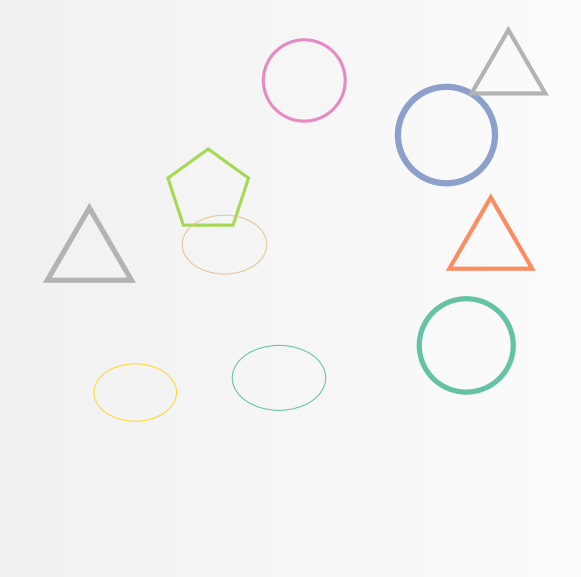[{"shape": "circle", "thickness": 2.5, "radius": 0.4, "center": [0.802, 0.401]}, {"shape": "oval", "thickness": 0.5, "radius": 0.4, "center": [0.48, 0.345]}, {"shape": "triangle", "thickness": 2, "radius": 0.41, "center": [0.844, 0.575]}, {"shape": "circle", "thickness": 3, "radius": 0.42, "center": [0.768, 0.765]}, {"shape": "circle", "thickness": 1.5, "radius": 0.35, "center": [0.523, 0.86]}, {"shape": "pentagon", "thickness": 1.5, "radius": 0.36, "center": [0.358, 0.668]}, {"shape": "oval", "thickness": 0.5, "radius": 0.36, "center": [0.233, 0.319]}, {"shape": "oval", "thickness": 0.5, "radius": 0.36, "center": [0.386, 0.576]}, {"shape": "triangle", "thickness": 2, "radius": 0.37, "center": [0.875, 0.874]}, {"shape": "triangle", "thickness": 2.5, "radius": 0.42, "center": [0.154, 0.556]}]